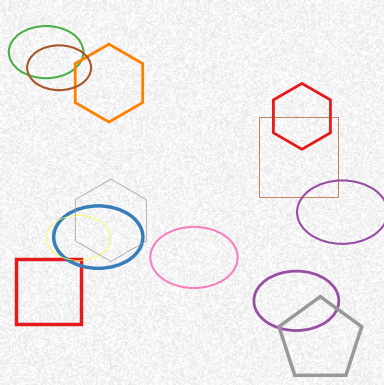[{"shape": "square", "thickness": 2.5, "radius": 0.42, "center": [0.126, 0.242]}, {"shape": "hexagon", "thickness": 2, "radius": 0.43, "center": [0.784, 0.698]}, {"shape": "oval", "thickness": 2.5, "radius": 0.58, "center": [0.255, 0.384]}, {"shape": "oval", "thickness": 1.5, "radius": 0.48, "center": [0.12, 0.865]}, {"shape": "oval", "thickness": 1.5, "radius": 0.59, "center": [0.889, 0.449]}, {"shape": "oval", "thickness": 2, "radius": 0.55, "center": [0.77, 0.219]}, {"shape": "hexagon", "thickness": 2, "radius": 0.51, "center": [0.283, 0.784]}, {"shape": "oval", "thickness": 0.5, "radius": 0.42, "center": [0.203, 0.382]}, {"shape": "oval", "thickness": 1.5, "radius": 0.42, "center": [0.154, 0.824]}, {"shape": "square", "thickness": 0.5, "radius": 0.51, "center": [0.775, 0.592]}, {"shape": "oval", "thickness": 1.5, "radius": 0.57, "center": [0.504, 0.331]}, {"shape": "hexagon", "thickness": 0.5, "radius": 0.53, "center": [0.288, 0.428]}, {"shape": "pentagon", "thickness": 2.5, "radius": 0.57, "center": [0.832, 0.117]}]